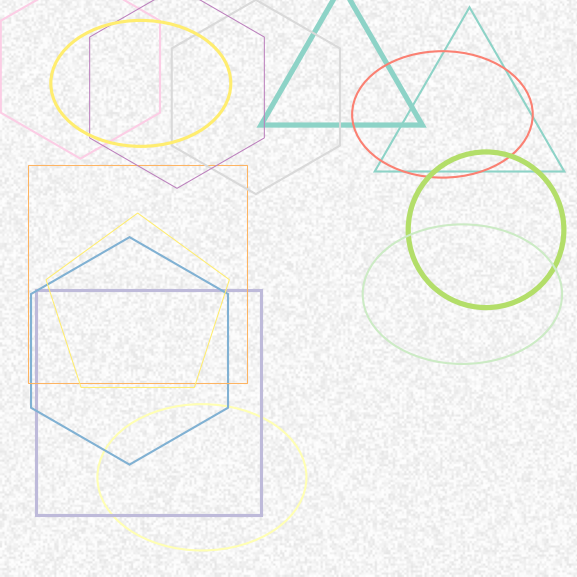[{"shape": "triangle", "thickness": 2.5, "radius": 0.81, "center": [0.592, 0.863]}, {"shape": "triangle", "thickness": 1, "radius": 0.95, "center": [0.813, 0.797]}, {"shape": "oval", "thickness": 1, "radius": 0.9, "center": [0.35, 0.173]}, {"shape": "square", "thickness": 1.5, "radius": 0.97, "center": [0.256, 0.302]}, {"shape": "oval", "thickness": 1, "radius": 0.78, "center": [0.766, 0.801]}, {"shape": "hexagon", "thickness": 1, "radius": 0.98, "center": [0.224, 0.392]}, {"shape": "square", "thickness": 0.5, "radius": 0.95, "center": [0.238, 0.525]}, {"shape": "circle", "thickness": 2.5, "radius": 0.67, "center": [0.842, 0.601]}, {"shape": "hexagon", "thickness": 1, "radius": 0.8, "center": [0.139, 0.884]}, {"shape": "hexagon", "thickness": 1, "radius": 0.84, "center": [0.443, 0.831]}, {"shape": "hexagon", "thickness": 0.5, "radius": 0.87, "center": [0.306, 0.848]}, {"shape": "oval", "thickness": 1, "radius": 0.86, "center": [0.801, 0.49]}, {"shape": "oval", "thickness": 1.5, "radius": 0.78, "center": [0.244, 0.855]}, {"shape": "pentagon", "thickness": 0.5, "radius": 0.83, "center": [0.238, 0.463]}]